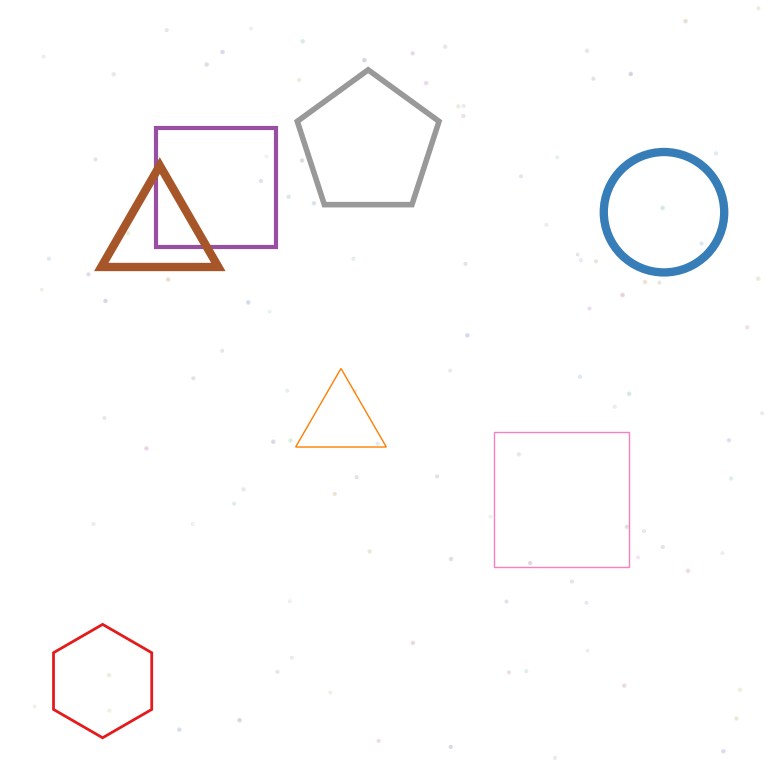[{"shape": "hexagon", "thickness": 1, "radius": 0.37, "center": [0.133, 0.115]}, {"shape": "circle", "thickness": 3, "radius": 0.39, "center": [0.862, 0.724]}, {"shape": "square", "thickness": 1.5, "radius": 0.39, "center": [0.28, 0.756]}, {"shape": "triangle", "thickness": 0.5, "radius": 0.34, "center": [0.443, 0.453]}, {"shape": "triangle", "thickness": 3, "radius": 0.44, "center": [0.208, 0.697]}, {"shape": "square", "thickness": 0.5, "radius": 0.44, "center": [0.73, 0.351]}, {"shape": "pentagon", "thickness": 2, "radius": 0.48, "center": [0.478, 0.812]}]